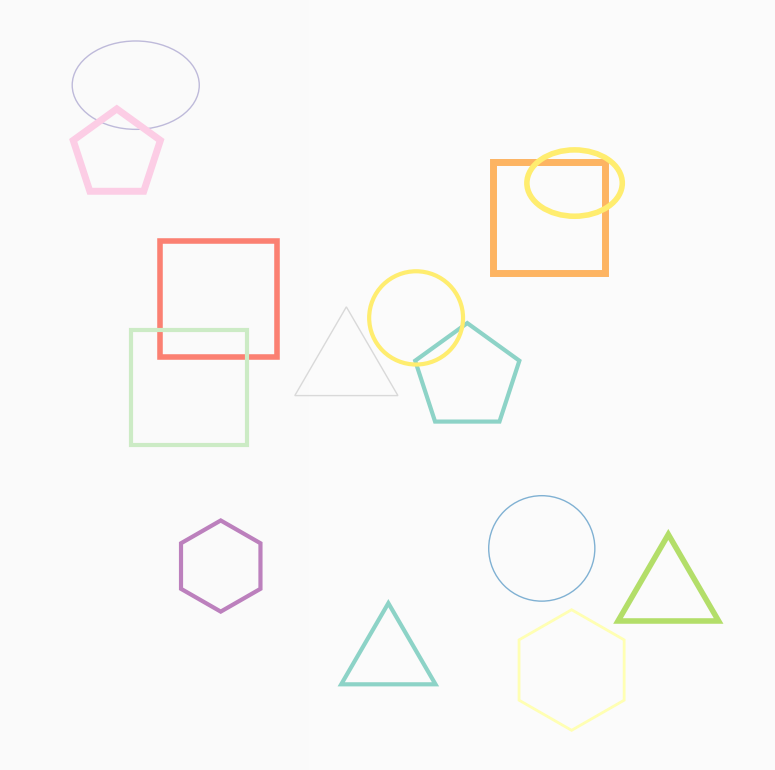[{"shape": "pentagon", "thickness": 1.5, "radius": 0.35, "center": [0.603, 0.51]}, {"shape": "triangle", "thickness": 1.5, "radius": 0.35, "center": [0.501, 0.146]}, {"shape": "hexagon", "thickness": 1, "radius": 0.39, "center": [0.738, 0.13]}, {"shape": "oval", "thickness": 0.5, "radius": 0.41, "center": [0.175, 0.889]}, {"shape": "square", "thickness": 2, "radius": 0.38, "center": [0.282, 0.612]}, {"shape": "circle", "thickness": 0.5, "radius": 0.34, "center": [0.699, 0.288]}, {"shape": "square", "thickness": 2.5, "radius": 0.36, "center": [0.709, 0.717]}, {"shape": "triangle", "thickness": 2, "radius": 0.37, "center": [0.862, 0.231]}, {"shape": "pentagon", "thickness": 2.5, "radius": 0.3, "center": [0.151, 0.799]}, {"shape": "triangle", "thickness": 0.5, "radius": 0.38, "center": [0.447, 0.525]}, {"shape": "hexagon", "thickness": 1.5, "radius": 0.3, "center": [0.285, 0.265]}, {"shape": "square", "thickness": 1.5, "radius": 0.37, "center": [0.244, 0.497]}, {"shape": "circle", "thickness": 1.5, "radius": 0.3, "center": [0.537, 0.587]}, {"shape": "oval", "thickness": 2, "radius": 0.31, "center": [0.741, 0.762]}]